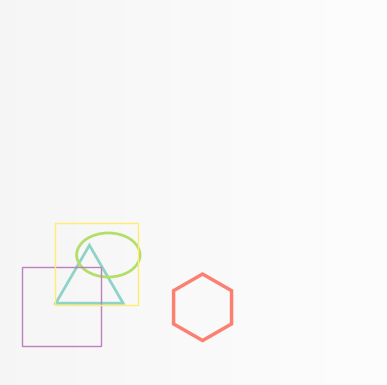[{"shape": "triangle", "thickness": 2, "radius": 0.5, "center": [0.231, 0.263]}, {"shape": "hexagon", "thickness": 2.5, "radius": 0.43, "center": [0.523, 0.202]}, {"shape": "oval", "thickness": 2, "radius": 0.41, "center": [0.28, 0.338]}, {"shape": "square", "thickness": 1, "radius": 0.51, "center": [0.158, 0.204]}, {"shape": "square", "thickness": 1, "radius": 0.53, "center": [0.249, 0.314]}]